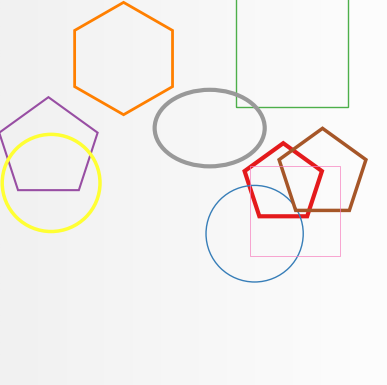[{"shape": "pentagon", "thickness": 3, "radius": 0.52, "center": [0.731, 0.523]}, {"shape": "circle", "thickness": 1, "radius": 0.63, "center": [0.657, 0.393]}, {"shape": "square", "thickness": 1, "radius": 0.72, "center": [0.754, 0.867]}, {"shape": "pentagon", "thickness": 1.5, "radius": 0.67, "center": [0.125, 0.614]}, {"shape": "hexagon", "thickness": 2, "radius": 0.73, "center": [0.319, 0.848]}, {"shape": "circle", "thickness": 2.5, "radius": 0.63, "center": [0.132, 0.525]}, {"shape": "pentagon", "thickness": 2.5, "radius": 0.59, "center": [0.832, 0.549]}, {"shape": "square", "thickness": 0.5, "radius": 0.58, "center": [0.761, 0.451]}, {"shape": "oval", "thickness": 3, "radius": 0.71, "center": [0.541, 0.667]}]